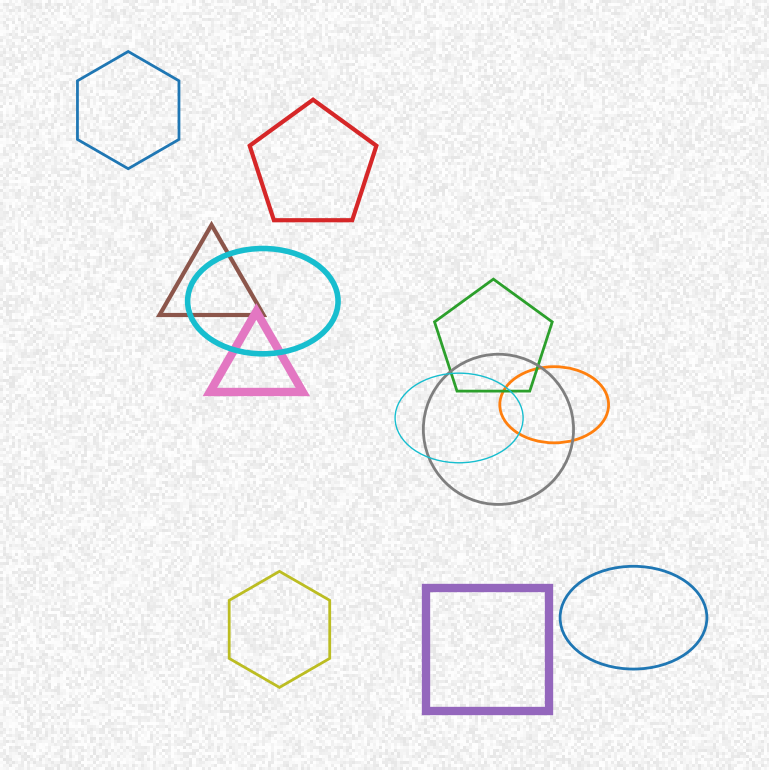[{"shape": "oval", "thickness": 1, "radius": 0.48, "center": [0.823, 0.198]}, {"shape": "hexagon", "thickness": 1, "radius": 0.38, "center": [0.167, 0.857]}, {"shape": "oval", "thickness": 1, "radius": 0.35, "center": [0.72, 0.474]}, {"shape": "pentagon", "thickness": 1, "radius": 0.4, "center": [0.641, 0.557]}, {"shape": "pentagon", "thickness": 1.5, "radius": 0.43, "center": [0.407, 0.784]}, {"shape": "square", "thickness": 3, "radius": 0.4, "center": [0.633, 0.157]}, {"shape": "triangle", "thickness": 1.5, "radius": 0.39, "center": [0.275, 0.63]}, {"shape": "triangle", "thickness": 3, "radius": 0.35, "center": [0.333, 0.526]}, {"shape": "circle", "thickness": 1, "radius": 0.49, "center": [0.647, 0.442]}, {"shape": "hexagon", "thickness": 1, "radius": 0.38, "center": [0.363, 0.183]}, {"shape": "oval", "thickness": 2, "radius": 0.49, "center": [0.341, 0.609]}, {"shape": "oval", "thickness": 0.5, "radius": 0.42, "center": [0.596, 0.457]}]